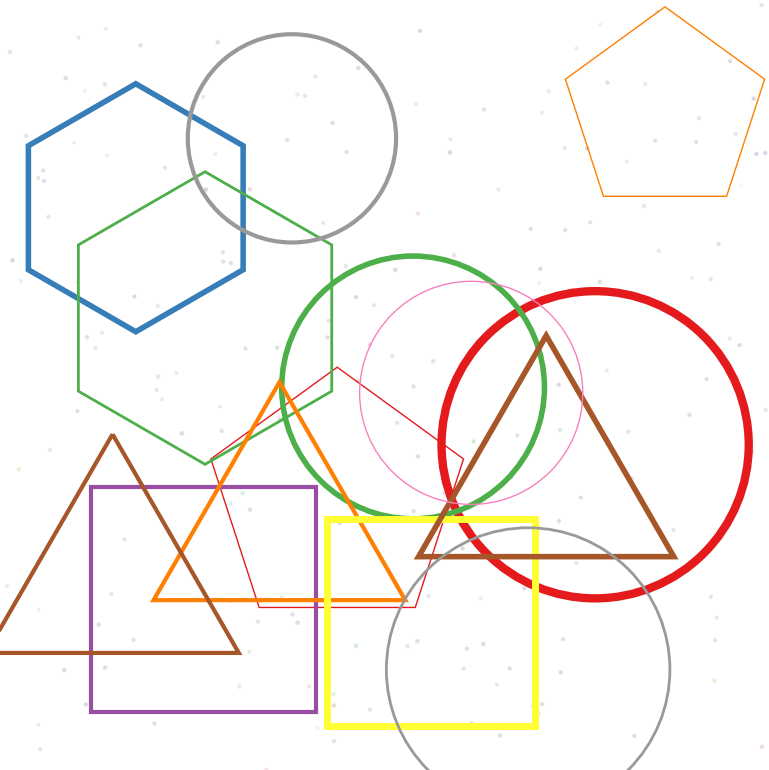[{"shape": "pentagon", "thickness": 0.5, "radius": 0.86, "center": [0.438, 0.351]}, {"shape": "circle", "thickness": 3, "radius": 1.0, "center": [0.773, 0.422]}, {"shape": "hexagon", "thickness": 2, "radius": 0.81, "center": [0.176, 0.73]}, {"shape": "hexagon", "thickness": 1, "radius": 0.95, "center": [0.266, 0.587]}, {"shape": "circle", "thickness": 2, "radius": 0.85, "center": [0.536, 0.497]}, {"shape": "square", "thickness": 1.5, "radius": 0.73, "center": [0.265, 0.221]}, {"shape": "pentagon", "thickness": 0.5, "radius": 0.68, "center": [0.864, 0.855]}, {"shape": "triangle", "thickness": 1.5, "radius": 0.94, "center": [0.363, 0.315]}, {"shape": "square", "thickness": 2.5, "radius": 0.67, "center": [0.56, 0.192]}, {"shape": "triangle", "thickness": 1.5, "radius": 0.95, "center": [0.146, 0.247]}, {"shape": "triangle", "thickness": 2, "radius": 0.96, "center": [0.709, 0.373]}, {"shape": "circle", "thickness": 0.5, "radius": 0.72, "center": [0.612, 0.49]}, {"shape": "circle", "thickness": 1.5, "radius": 0.68, "center": [0.379, 0.82]}, {"shape": "circle", "thickness": 1, "radius": 0.92, "center": [0.686, 0.13]}]